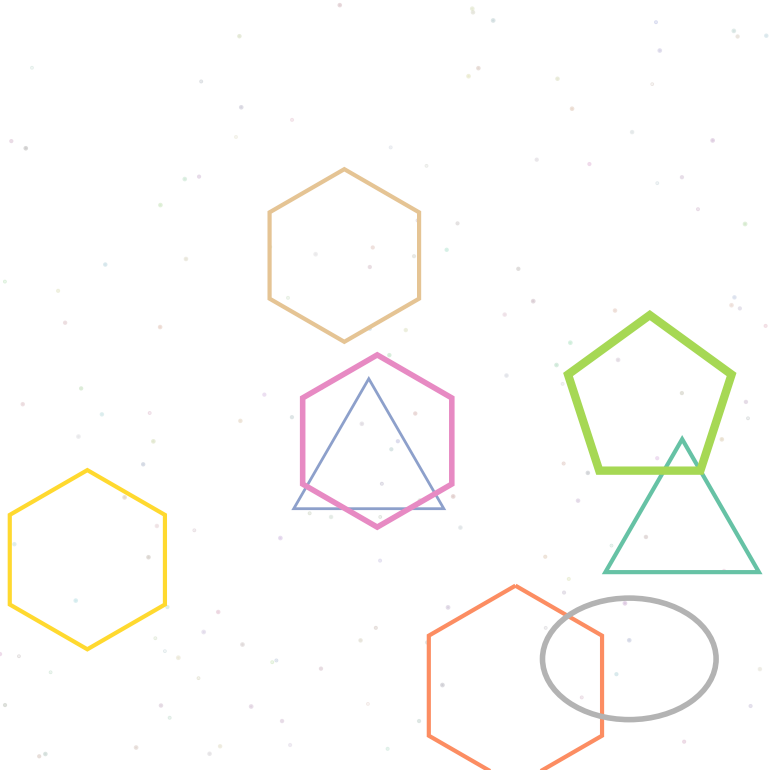[{"shape": "triangle", "thickness": 1.5, "radius": 0.58, "center": [0.886, 0.315]}, {"shape": "hexagon", "thickness": 1.5, "radius": 0.65, "center": [0.669, 0.11]}, {"shape": "triangle", "thickness": 1, "radius": 0.56, "center": [0.479, 0.396]}, {"shape": "hexagon", "thickness": 2, "radius": 0.56, "center": [0.49, 0.427]}, {"shape": "pentagon", "thickness": 3, "radius": 0.56, "center": [0.844, 0.479]}, {"shape": "hexagon", "thickness": 1.5, "radius": 0.58, "center": [0.113, 0.273]}, {"shape": "hexagon", "thickness": 1.5, "radius": 0.56, "center": [0.447, 0.668]}, {"shape": "oval", "thickness": 2, "radius": 0.56, "center": [0.817, 0.144]}]